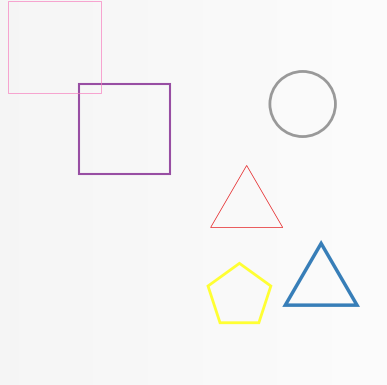[{"shape": "triangle", "thickness": 0.5, "radius": 0.54, "center": [0.637, 0.463]}, {"shape": "triangle", "thickness": 2.5, "radius": 0.53, "center": [0.829, 0.261]}, {"shape": "square", "thickness": 1.5, "radius": 0.58, "center": [0.322, 0.664]}, {"shape": "pentagon", "thickness": 2, "radius": 0.43, "center": [0.618, 0.231]}, {"shape": "square", "thickness": 0.5, "radius": 0.6, "center": [0.14, 0.878]}, {"shape": "circle", "thickness": 2, "radius": 0.42, "center": [0.781, 0.73]}]